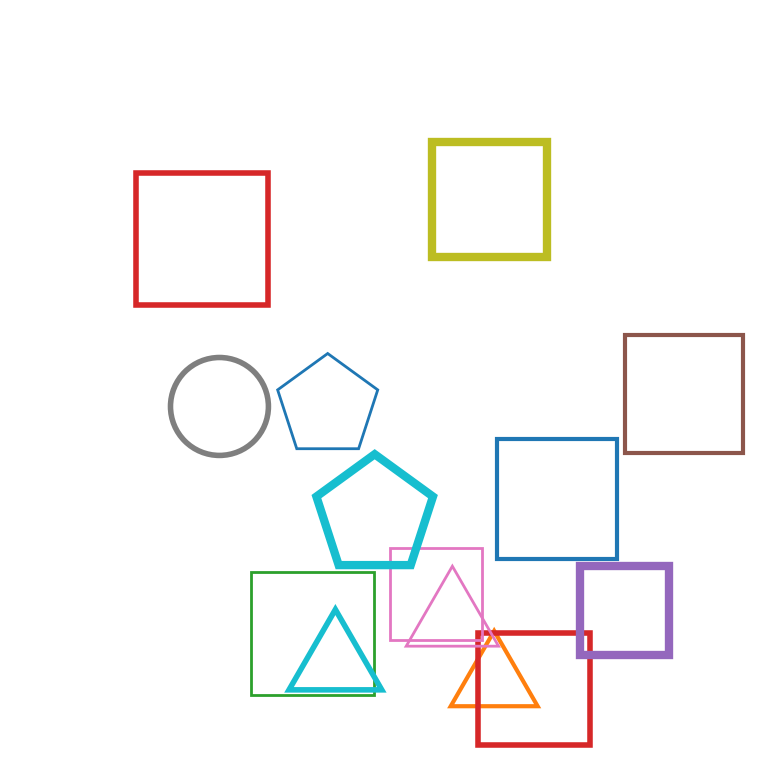[{"shape": "square", "thickness": 1.5, "radius": 0.39, "center": [0.724, 0.352]}, {"shape": "pentagon", "thickness": 1, "radius": 0.34, "center": [0.426, 0.473]}, {"shape": "triangle", "thickness": 1.5, "radius": 0.33, "center": [0.642, 0.115]}, {"shape": "square", "thickness": 1, "radius": 0.4, "center": [0.406, 0.178]}, {"shape": "square", "thickness": 2, "radius": 0.43, "center": [0.262, 0.69]}, {"shape": "square", "thickness": 2, "radius": 0.36, "center": [0.693, 0.105]}, {"shape": "square", "thickness": 3, "radius": 0.29, "center": [0.811, 0.207]}, {"shape": "square", "thickness": 1.5, "radius": 0.38, "center": [0.888, 0.488]}, {"shape": "triangle", "thickness": 1, "radius": 0.35, "center": [0.587, 0.195]}, {"shape": "square", "thickness": 1, "radius": 0.3, "center": [0.567, 0.228]}, {"shape": "circle", "thickness": 2, "radius": 0.32, "center": [0.285, 0.472]}, {"shape": "square", "thickness": 3, "radius": 0.37, "center": [0.636, 0.74]}, {"shape": "triangle", "thickness": 2, "radius": 0.35, "center": [0.436, 0.139]}, {"shape": "pentagon", "thickness": 3, "radius": 0.4, "center": [0.487, 0.33]}]